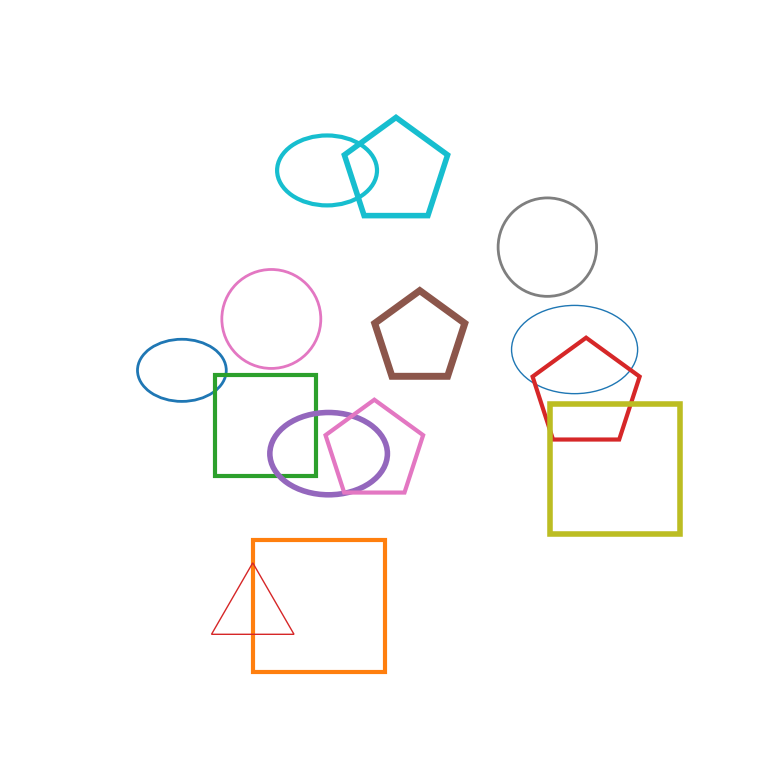[{"shape": "oval", "thickness": 0.5, "radius": 0.41, "center": [0.746, 0.546]}, {"shape": "oval", "thickness": 1, "radius": 0.29, "center": [0.236, 0.519]}, {"shape": "square", "thickness": 1.5, "radius": 0.43, "center": [0.414, 0.213]}, {"shape": "square", "thickness": 1.5, "radius": 0.33, "center": [0.345, 0.447]}, {"shape": "triangle", "thickness": 0.5, "radius": 0.31, "center": [0.328, 0.207]}, {"shape": "pentagon", "thickness": 1.5, "radius": 0.37, "center": [0.761, 0.488]}, {"shape": "oval", "thickness": 2, "radius": 0.38, "center": [0.427, 0.411]}, {"shape": "pentagon", "thickness": 2.5, "radius": 0.31, "center": [0.545, 0.561]}, {"shape": "pentagon", "thickness": 1.5, "radius": 0.33, "center": [0.486, 0.414]}, {"shape": "circle", "thickness": 1, "radius": 0.32, "center": [0.352, 0.586]}, {"shape": "circle", "thickness": 1, "radius": 0.32, "center": [0.711, 0.679]}, {"shape": "square", "thickness": 2, "radius": 0.42, "center": [0.799, 0.39]}, {"shape": "oval", "thickness": 1.5, "radius": 0.32, "center": [0.425, 0.779]}, {"shape": "pentagon", "thickness": 2, "radius": 0.35, "center": [0.514, 0.777]}]